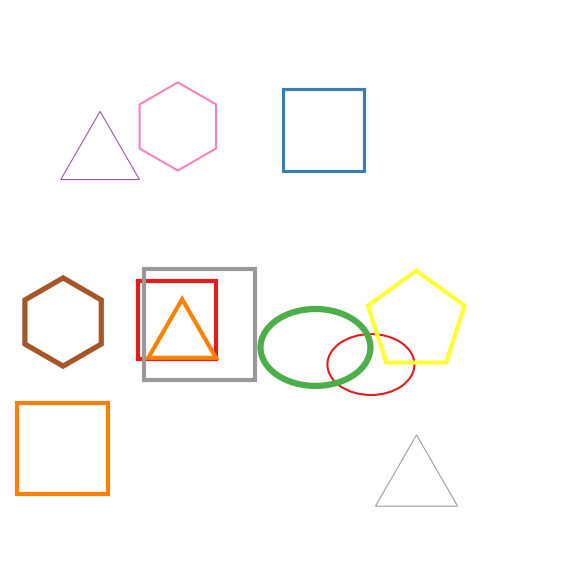[{"shape": "square", "thickness": 2, "radius": 0.34, "center": [0.307, 0.445]}, {"shape": "oval", "thickness": 1, "radius": 0.38, "center": [0.642, 0.368]}, {"shape": "square", "thickness": 1.5, "radius": 0.35, "center": [0.56, 0.774]}, {"shape": "oval", "thickness": 3, "radius": 0.48, "center": [0.546, 0.398]}, {"shape": "triangle", "thickness": 0.5, "radius": 0.39, "center": [0.173, 0.728]}, {"shape": "square", "thickness": 2, "radius": 0.39, "center": [0.108, 0.222]}, {"shape": "triangle", "thickness": 2, "radius": 0.34, "center": [0.315, 0.413]}, {"shape": "pentagon", "thickness": 2, "radius": 0.44, "center": [0.721, 0.442]}, {"shape": "hexagon", "thickness": 2.5, "radius": 0.38, "center": [0.109, 0.442]}, {"shape": "hexagon", "thickness": 1, "radius": 0.38, "center": [0.308, 0.78]}, {"shape": "square", "thickness": 2, "radius": 0.48, "center": [0.346, 0.438]}, {"shape": "triangle", "thickness": 0.5, "radius": 0.41, "center": [0.721, 0.164]}]